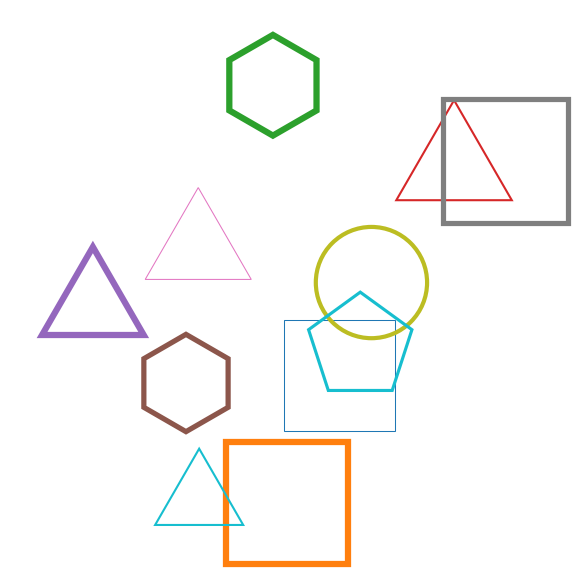[{"shape": "square", "thickness": 0.5, "radius": 0.48, "center": [0.588, 0.349]}, {"shape": "square", "thickness": 3, "radius": 0.53, "center": [0.496, 0.128]}, {"shape": "hexagon", "thickness": 3, "radius": 0.44, "center": [0.473, 0.852]}, {"shape": "triangle", "thickness": 1, "radius": 0.58, "center": [0.786, 0.71]}, {"shape": "triangle", "thickness": 3, "radius": 0.51, "center": [0.161, 0.47]}, {"shape": "hexagon", "thickness": 2.5, "radius": 0.42, "center": [0.322, 0.336]}, {"shape": "triangle", "thickness": 0.5, "radius": 0.53, "center": [0.343, 0.568]}, {"shape": "square", "thickness": 2.5, "radius": 0.54, "center": [0.875, 0.72]}, {"shape": "circle", "thickness": 2, "radius": 0.48, "center": [0.643, 0.51]}, {"shape": "triangle", "thickness": 1, "radius": 0.44, "center": [0.345, 0.134]}, {"shape": "pentagon", "thickness": 1.5, "radius": 0.47, "center": [0.624, 0.399]}]